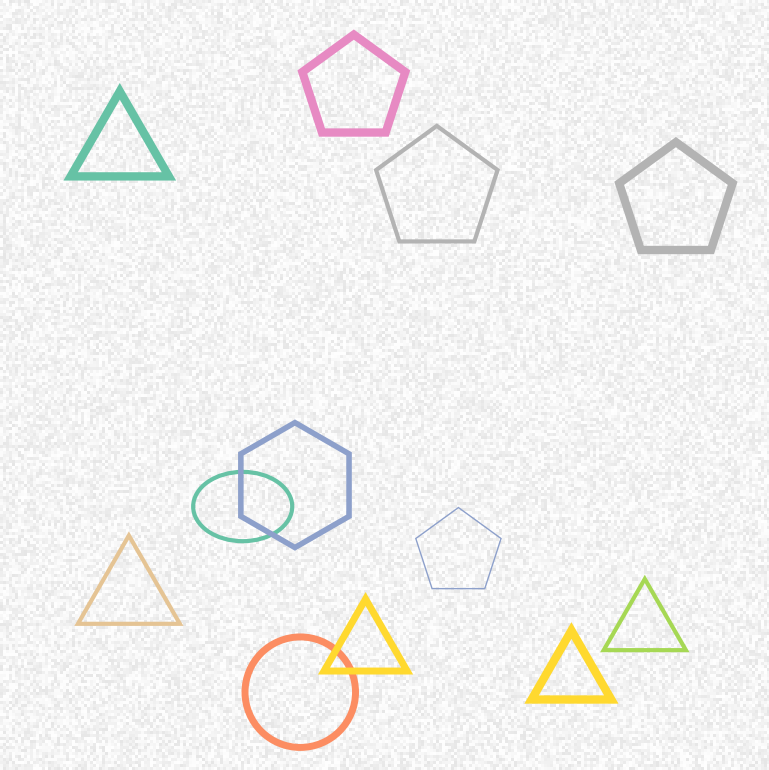[{"shape": "triangle", "thickness": 3, "radius": 0.37, "center": [0.156, 0.808]}, {"shape": "oval", "thickness": 1.5, "radius": 0.32, "center": [0.315, 0.342]}, {"shape": "circle", "thickness": 2.5, "radius": 0.36, "center": [0.39, 0.101]}, {"shape": "hexagon", "thickness": 2, "radius": 0.41, "center": [0.383, 0.37]}, {"shape": "pentagon", "thickness": 0.5, "radius": 0.29, "center": [0.595, 0.283]}, {"shape": "pentagon", "thickness": 3, "radius": 0.35, "center": [0.46, 0.885]}, {"shape": "triangle", "thickness": 1.5, "radius": 0.31, "center": [0.837, 0.186]}, {"shape": "triangle", "thickness": 2.5, "radius": 0.31, "center": [0.475, 0.16]}, {"shape": "triangle", "thickness": 3, "radius": 0.3, "center": [0.742, 0.121]}, {"shape": "triangle", "thickness": 1.5, "radius": 0.38, "center": [0.167, 0.228]}, {"shape": "pentagon", "thickness": 3, "radius": 0.39, "center": [0.878, 0.738]}, {"shape": "pentagon", "thickness": 1.5, "radius": 0.41, "center": [0.567, 0.754]}]